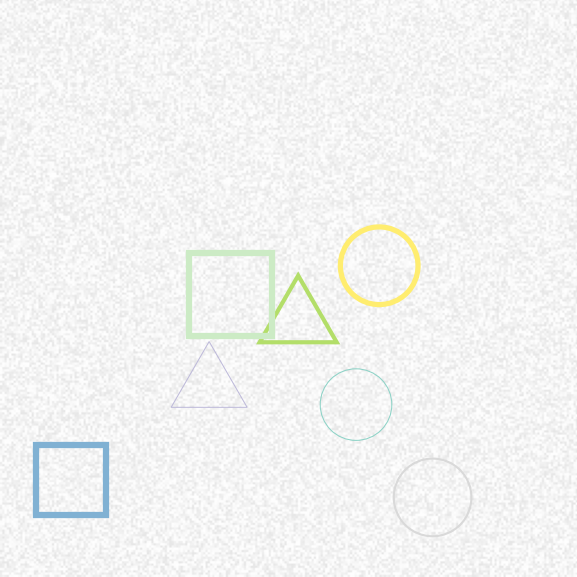[{"shape": "circle", "thickness": 0.5, "radius": 0.31, "center": [0.616, 0.299]}, {"shape": "triangle", "thickness": 0.5, "radius": 0.38, "center": [0.362, 0.332]}, {"shape": "square", "thickness": 3, "radius": 0.3, "center": [0.123, 0.168]}, {"shape": "triangle", "thickness": 2, "radius": 0.39, "center": [0.516, 0.445]}, {"shape": "circle", "thickness": 1, "radius": 0.34, "center": [0.749, 0.138]}, {"shape": "square", "thickness": 3, "radius": 0.36, "center": [0.399, 0.489]}, {"shape": "circle", "thickness": 2.5, "radius": 0.34, "center": [0.657, 0.539]}]